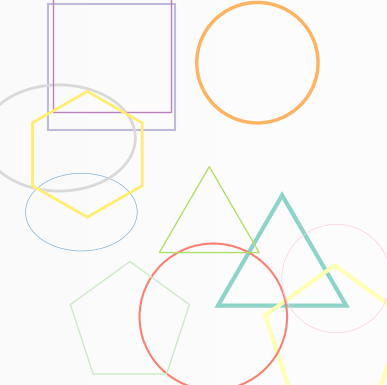[{"shape": "triangle", "thickness": 3, "radius": 0.96, "center": [0.728, 0.302]}, {"shape": "pentagon", "thickness": 3, "radius": 0.94, "center": [0.863, 0.123]}, {"shape": "square", "thickness": 1.5, "radius": 0.82, "center": [0.287, 0.825]}, {"shape": "circle", "thickness": 1.5, "radius": 0.95, "center": [0.55, 0.177]}, {"shape": "oval", "thickness": 0.5, "radius": 0.72, "center": [0.21, 0.449]}, {"shape": "circle", "thickness": 2.5, "radius": 0.78, "center": [0.664, 0.837]}, {"shape": "triangle", "thickness": 1, "radius": 0.74, "center": [0.54, 0.418]}, {"shape": "circle", "thickness": 0.5, "radius": 0.7, "center": [0.868, 0.276]}, {"shape": "oval", "thickness": 2, "radius": 0.98, "center": [0.152, 0.642]}, {"shape": "square", "thickness": 1, "radius": 0.76, "center": [0.288, 0.861]}, {"shape": "pentagon", "thickness": 1, "radius": 0.81, "center": [0.335, 0.159]}, {"shape": "hexagon", "thickness": 2, "radius": 0.82, "center": [0.225, 0.599]}]